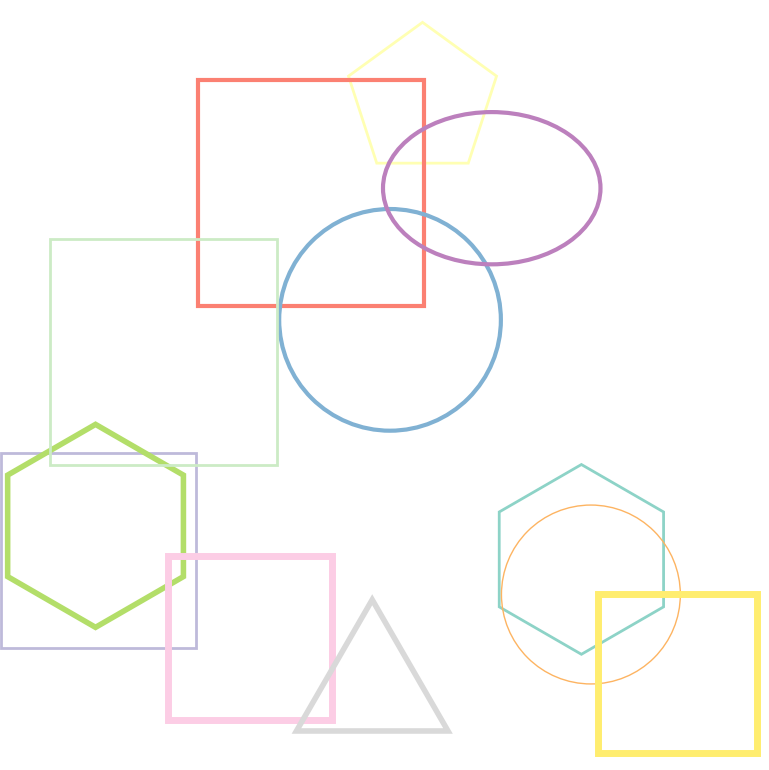[{"shape": "hexagon", "thickness": 1, "radius": 0.62, "center": [0.755, 0.273]}, {"shape": "pentagon", "thickness": 1, "radius": 0.51, "center": [0.549, 0.87]}, {"shape": "square", "thickness": 1, "radius": 0.63, "center": [0.128, 0.285]}, {"shape": "square", "thickness": 1.5, "radius": 0.73, "center": [0.404, 0.749]}, {"shape": "circle", "thickness": 1.5, "radius": 0.72, "center": [0.507, 0.585]}, {"shape": "circle", "thickness": 0.5, "radius": 0.58, "center": [0.767, 0.228]}, {"shape": "hexagon", "thickness": 2, "radius": 0.66, "center": [0.124, 0.317]}, {"shape": "square", "thickness": 2.5, "radius": 0.53, "center": [0.324, 0.171]}, {"shape": "triangle", "thickness": 2, "radius": 0.57, "center": [0.483, 0.107]}, {"shape": "oval", "thickness": 1.5, "radius": 0.71, "center": [0.639, 0.756]}, {"shape": "square", "thickness": 1, "radius": 0.74, "center": [0.213, 0.543]}, {"shape": "square", "thickness": 2.5, "radius": 0.52, "center": [0.88, 0.126]}]